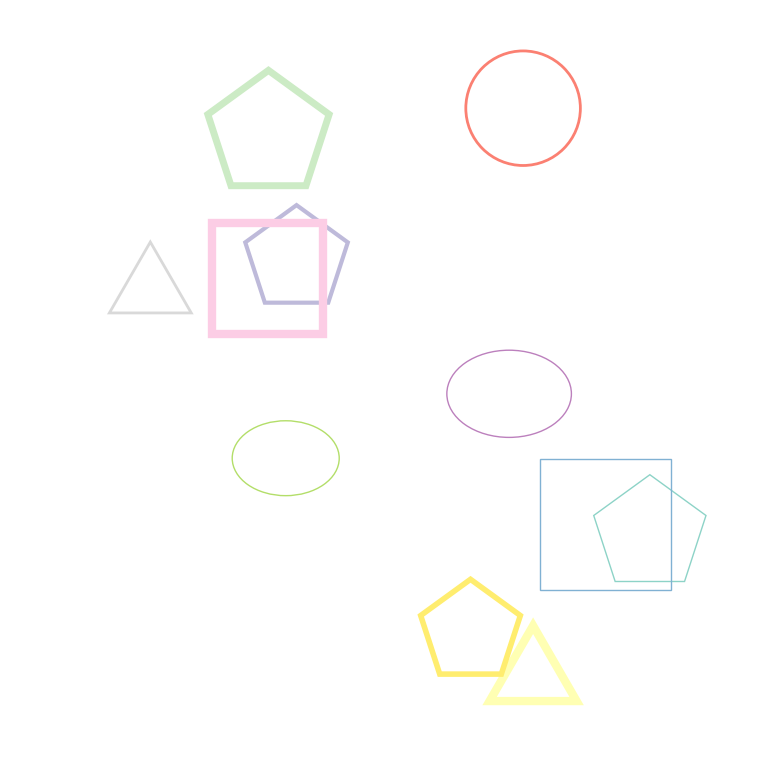[{"shape": "pentagon", "thickness": 0.5, "radius": 0.38, "center": [0.844, 0.307]}, {"shape": "triangle", "thickness": 3, "radius": 0.33, "center": [0.692, 0.122]}, {"shape": "pentagon", "thickness": 1.5, "radius": 0.35, "center": [0.385, 0.664]}, {"shape": "circle", "thickness": 1, "radius": 0.37, "center": [0.679, 0.859]}, {"shape": "square", "thickness": 0.5, "radius": 0.43, "center": [0.787, 0.319]}, {"shape": "oval", "thickness": 0.5, "radius": 0.35, "center": [0.371, 0.405]}, {"shape": "square", "thickness": 3, "radius": 0.36, "center": [0.348, 0.639]}, {"shape": "triangle", "thickness": 1, "radius": 0.31, "center": [0.195, 0.624]}, {"shape": "oval", "thickness": 0.5, "radius": 0.4, "center": [0.661, 0.489]}, {"shape": "pentagon", "thickness": 2.5, "radius": 0.41, "center": [0.349, 0.826]}, {"shape": "pentagon", "thickness": 2, "radius": 0.34, "center": [0.611, 0.18]}]